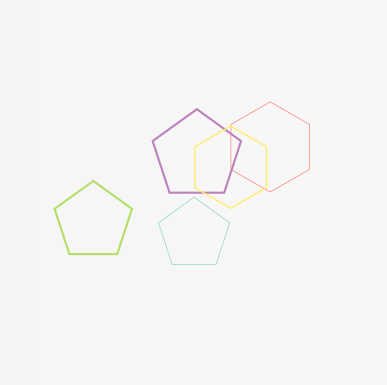[{"shape": "pentagon", "thickness": 0.5, "radius": 0.48, "center": [0.501, 0.391]}, {"shape": "hexagon", "thickness": 0.5, "radius": 0.58, "center": [0.697, 0.618]}, {"shape": "pentagon", "thickness": 1.5, "radius": 0.52, "center": [0.241, 0.425]}, {"shape": "pentagon", "thickness": 1.5, "radius": 0.6, "center": [0.508, 0.596]}, {"shape": "hexagon", "thickness": 1, "radius": 0.53, "center": [0.595, 0.566]}]